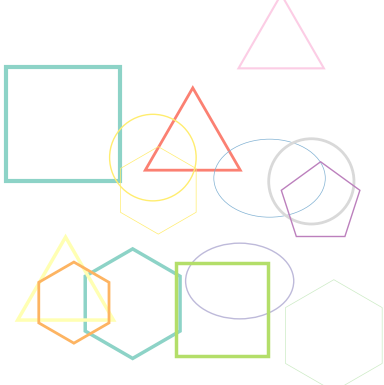[{"shape": "square", "thickness": 3, "radius": 0.74, "center": [0.164, 0.677]}, {"shape": "hexagon", "thickness": 2.5, "radius": 0.71, "center": [0.345, 0.211]}, {"shape": "triangle", "thickness": 2.5, "radius": 0.72, "center": [0.17, 0.241]}, {"shape": "oval", "thickness": 1, "radius": 0.7, "center": [0.623, 0.27]}, {"shape": "triangle", "thickness": 2, "radius": 0.71, "center": [0.501, 0.629]}, {"shape": "oval", "thickness": 0.5, "radius": 0.72, "center": [0.7, 0.537]}, {"shape": "hexagon", "thickness": 2, "radius": 0.53, "center": [0.192, 0.214]}, {"shape": "square", "thickness": 2.5, "radius": 0.6, "center": [0.577, 0.196]}, {"shape": "triangle", "thickness": 1.5, "radius": 0.64, "center": [0.73, 0.887]}, {"shape": "circle", "thickness": 2, "radius": 0.55, "center": [0.809, 0.529]}, {"shape": "pentagon", "thickness": 1, "radius": 0.54, "center": [0.833, 0.473]}, {"shape": "hexagon", "thickness": 0.5, "radius": 0.73, "center": [0.867, 0.129]}, {"shape": "hexagon", "thickness": 0.5, "radius": 0.57, "center": [0.411, 0.505]}, {"shape": "circle", "thickness": 1, "radius": 0.56, "center": [0.397, 0.591]}]